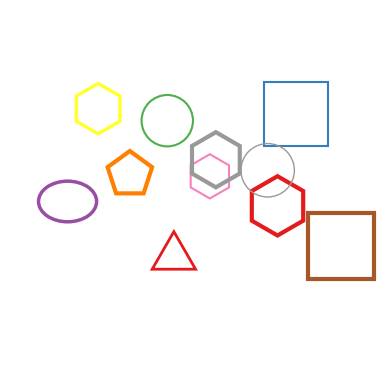[{"shape": "hexagon", "thickness": 3, "radius": 0.39, "center": [0.721, 0.465]}, {"shape": "triangle", "thickness": 2, "radius": 0.33, "center": [0.452, 0.333]}, {"shape": "square", "thickness": 1.5, "radius": 0.42, "center": [0.769, 0.703]}, {"shape": "circle", "thickness": 1.5, "radius": 0.33, "center": [0.434, 0.687]}, {"shape": "oval", "thickness": 2.5, "radius": 0.38, "center": [0.175, 0.477]}, {"shape": "pentagon", "thickness": 3, "radius": 0.3, "center": [0.337, 0.547]}, {"shape": "hexagon", "thickness": 2.5, "radius": 0.33, "center": [0.255, 0.718]}, {"shape": "square", "thickness": 3, "radius": 0.43, "center": [0.887, 0.36]}, {"shape": "hexagon", "thickness": 1.5, "radius": 0.29, "center": [0.545, 0.542]}, {"shape": "hexagon", "thickness": 3, "radius": 0.36, "center": [0.561, 0.585]}, {"shape": "circle", "thickness": 1, "radius": 0.35, "center": [0.695, 0.558]}]